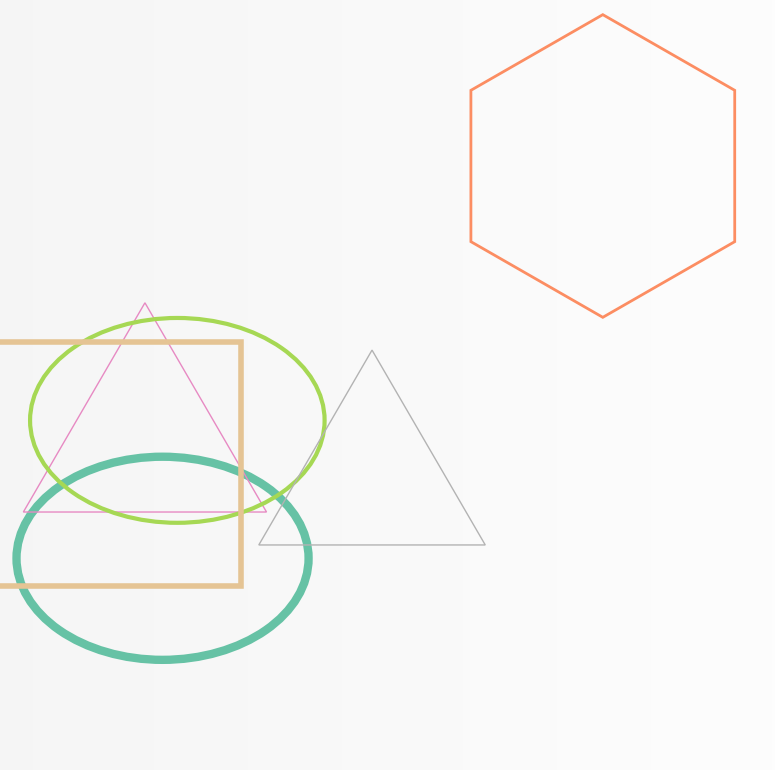[{"shape": "oval", "thickness": 3, "radius": 0.94, "center": [0.21, 0.275]}, {"shape": "hexagon", "thickness": 1, "radius": 0.98, "center": [0.778, 0.784]}, {"shape": "triangle", "thickness": 0.5, "radius": 0.91, "center": [0.187, 0.426]}, {"shape": "oval", "thickness": 1.5, "radius": 0.95, "center": [0.229, 0.454]}, {"shape": "square", "thickness": 2, "radius": 0.79, "center": [0.153, 0.397]}, {"shape": "triangle", "thickness": 0.5, "radius": 0.84, "center": [0.48, 0.377]}]